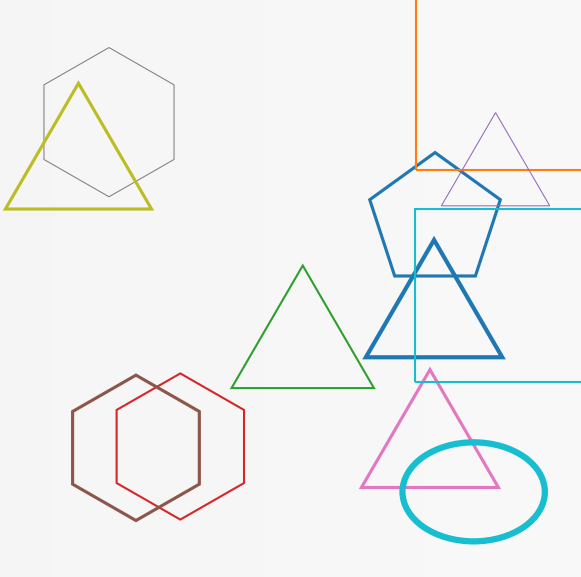[{"shape": "pentagon", "thickness": 1.5, "radius": 0.59, "center": [0.748, 0.617]}, {"shape": "triangle", "thickness": 2, "radius": 0.68, "center": [0.747, 0.448]}, {"shape": "square", "thickness": 1, "radius": 0.74, "center": [0.864, 0.854]}, {"shape": "triangle", "thickness": 1, "radius": 0.71, "center": [0.521, 0.398]}, {"shape": "hexagon", "thickness": 1, "radius": 0.63, "center": [0.31, 0.226]}, {"shape": "triangle", "thickness": 0.5, "radius": 0.54, "center": [0.853, 0.697]}, {"shape": "hexagon", "thickness": 1.5, "radius": 0.63, "center": [0.234, 0.224]}, {"shape": "triangle", "thickness": 1.5, "radius": 0.68, "center": [0.74, 0.223]}, {"shape": "hexagon", "thickness": 0.5, "radius": 0.65, "center": [0.188, 0.788]}, {"shape": "triangle", "thickness": 1.5, "radius": 0.73, "center": [0.135, 0.71]}, {"shape": "square", "thickness": 1, "radius": 0.75, "center": [0.863, 0.487]}, {"shape": "oval", "thickness": 3, "radius": 0.61, "center": [0.815, 0.147]}]